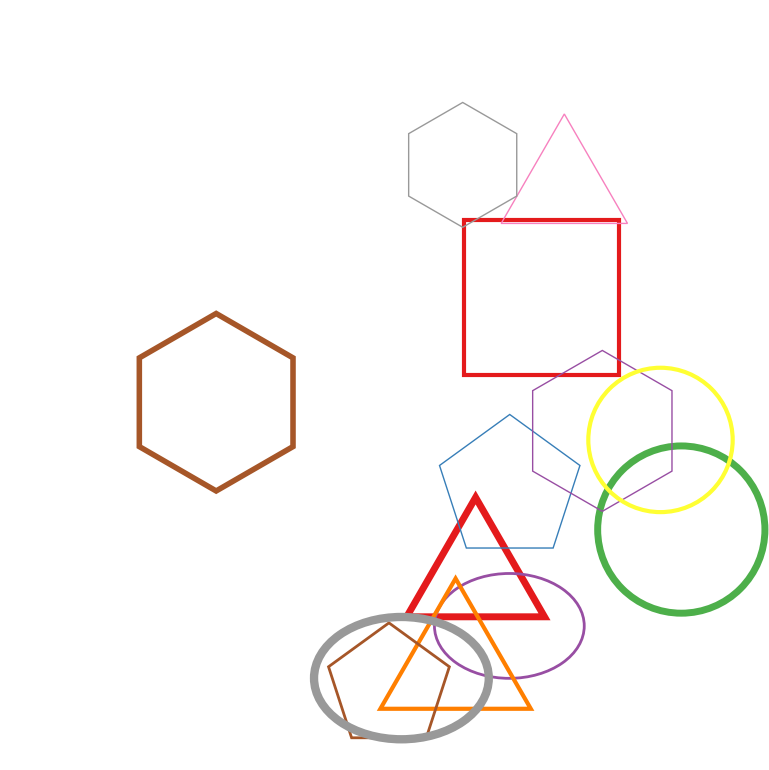[{"shape": "triangle", "thickness": 2.5, "radius": 0.52, "center": [0.618, 0.251]}, {"shape": "square", "thickness": 1.5, "radius": 0.5, "center": [0.704, 0.614]}, {"shape": "pentagon", "thickness": 0.5, "radius": 0.48, "center": [0.662, 0.366]}, {"shape": "circle", "thickness": 2.5, "radius": 0.54, "center": [0.885, 0.312]}, {"shape": "hexagon", "thickness": 0.5, "radius": 0.52, "center": [0.782, 0.44]}, {"shape": "oval", "thickness": 1, "radius": 0.49, "center": [0.661, 0.187]}, {"shape": "triangle", "thickness": 1.5, "radius": 0.56, "center": [0.592, 0.136]}, {"shape": "circle", "thickness": 1.5, "radius": 0.47, "center": [0.858, 0.429]}, {"shape": "pentagon", "thickness": 1, "radius": 0.41, "center": [0.505, 0.109]}, {"shape": "hexagon", "thickness": 2, "radius": 0.58, "center": [0.281, 0.478]}, {"shape": "triangle", "thickness": 0.5, "radius": 0.47, "center": [0.733, 0.757]}, {"shape": "hexagon", "thickness": 0.5, "radius": 0.41, "center": [0.601, 0.786]}, {"shape": "oval", "thickness": 3, "radius": 0.57, "center": [0.521, 0.119]}]